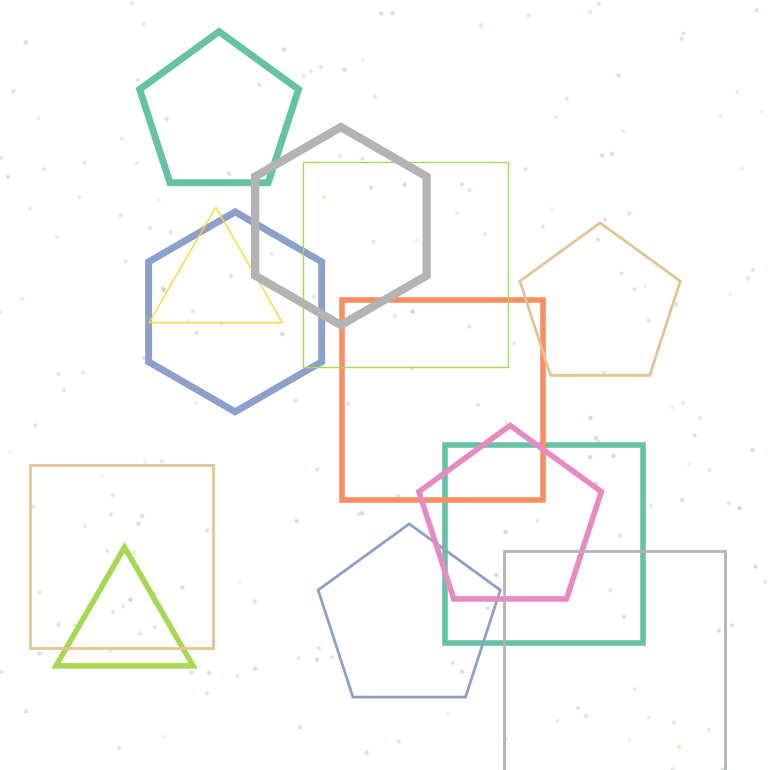[{"shape": "pentagon", "thickness": 2.5, "radius": 0.54, "center": [0.285, 0.85]}, {"shape": "square", "thickness": 2, "radius": 0.64, "center": [0.707, 0.293]}, {"shape": "square", "thickness": 2, "radius": 0.65, "center": [0.575, 0.481]}, {"shape": "pentagon", "thickness": 1, "radius": 0.62, "center": [0.531, 0.195]}, {"shape": "hexagon", "thickness": 2.5, "radius": 0.65, "center": [0.305, 0.595]}, {"shape": "pentagon", "thickness": 2, "radius": 0.62, "center": [0.662, 0.323]}, {"shape": "square", "thickness": 0.5, "radius": 0.67, "center": [0.526, 0.657]}, {"shape": "triangle", "thickness": 2, "radius": 0.51, "center": [0.162, 0.187]}, {"shape": "triangle", "thickness": 0.5, "radius": 0.5, "center": [0.28, 0.631]}, {"shape": "square", "thickness": 1, "radius": 0.59, "center": [0.157, 0.277]}, {"shape": "pentagon", "thickness": 1, "radius": 0.55, "center": [0.779, 0.601]}, {"shape": "hexagon", "thickness": 3, "radius": 0.64, "center": [0.443, 0.706]}, {"shape": "square", "thickness": 1, "radius": 0.72, "center": [0.798, 0.141]}]